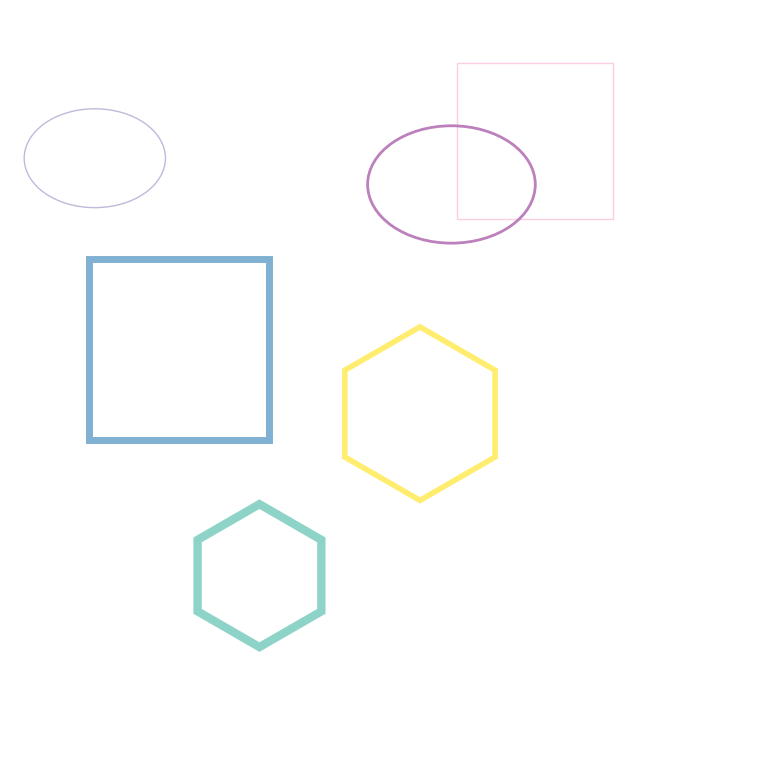[{"shape": "hexagon", "thickness": 3, "radius": 0.46, "center": [0.337, 0.252]}, {"shape": "oval", "thickness": 0.5, "radius": 0.46, "center": [0.123, 0.795]}, {"shape": "square", "thickness": 2.5, "radius": 0.59, "center": [0.232, 0.546]}, {"shape": "square", "thickness": 0.5, "radius": 0.51, "center": [0.695, 0.817]}, {"shape": "oval", "thickness": 1, "radius": 0.54, "center": [0.586, 0.76]}, {"shape": "hexagon", "thickness": 2, "radius": 0.56, "center": [0.545, 0.463]}]